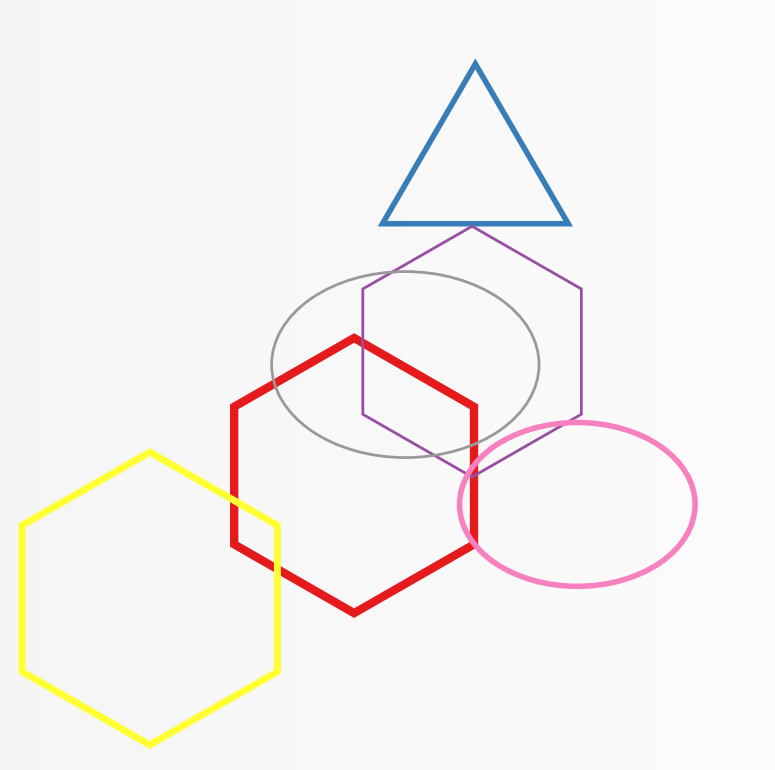[{"shape": "hexagon", "thickness": 3, "radius": 0.89, "center": [0.457, 0.382]}, {"shape": "triangle", "thickness": 2, "radius": 0.69, "center": [0.613, 0.779]}, {"shape": "hexagon", "thickness": 1, "radius": 0.81, "center": [0.609, 0.543]}, {"shape": "hexagon", "thickness": 2.5, "radius": 0.95, "center": [0.193, 0.223]}, {"shape": "oval", "thickness": 2, "radius": 0.76, "center": [0.745, 0.345]}, {"shape": "oval", "thickness": 1, "radius": 0.86, "center": [0.523, 0.527]}]